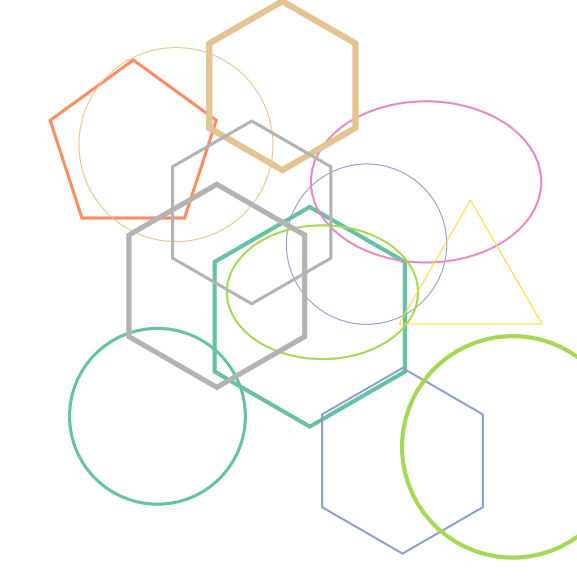[{"shape": "circle", "thickness": 1.5, "radius": 0.76, "center": [0.273, 0.278]}, {"shape": "hexagon", "thickness": 2, "radius": 0.95, "center": [0.536, 0.451]}, {"shape": "pentagon", "thickness": 1.5, "radius": 0.76, "center": [0.231, 0.744]}, {"shape": "hexagon", "thickness": 1, "radius": 0.8, "center": [0.697, 0.201]}, {"shape": "circle", "thickness": 0.5, "radius": 0.69, "center": [0.635, 0.576]}, {"shape": "oval", "thickness": 1, "radius": 1.0, "center": [0.738, 0.684]}, {"shape": "oval", "thickness": 1, "radius": 0.83, "center": [0.558, 0.493]}, {"shape": "circle", "thickness": 2, "radius": 0.96, "center": [0.888, 0.225]}, {"shape": "triangle", "thickness": 0.5, "radius": 0.71, "center": [0.815, 0.51]}, {"shape": "hexagon", "thickness": 3, "radius": 0.73, "center": [0.489, 0.851]}, {"shape": "circle", "thickness": 0.5, "radius": 0.84, "center": [0.305, 0.749]}, {"shape": "hexagon", "thickness": 1.5, "radius": 0.79, "center": [0.436, 0.631]}, {"shape": "hexagon", "thickness": 2.5, "radius": 0.88, "center": [0.375, 0.504]}]